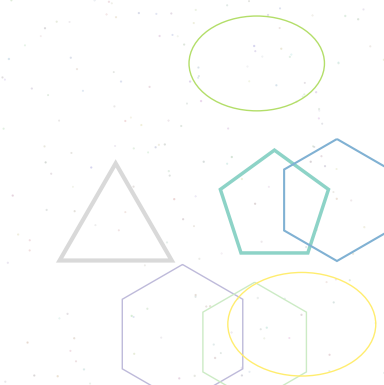[{"shape": "pentagon", "thickness": 2.5, "radius": 0.74, "center": [0.713, 0.462]}, {"shape": "hexagon", "thickness": 1, "radius": 0.9, "center": [0.474, 0.132]}, {"shape": "hexagon", "thickness": 1.5, "radius": 0.79, "center": [0.875, 0.481]}, {"shape": "oval", "thickness": 1, "radius": 0.88, "center": [0.667, 0.835]}, {"shape": "triangle", "thickness": 3, "radius": 0.84, "center": [0.3, 0.407]}, {"shape": "hexagon", "thickness": 1, "radius": 0.78, "center": [0.661, 0.112]}, {"shape": "oval", "thickness": 1, "radius": 0.96, "center": [0.784, 0.158]}]